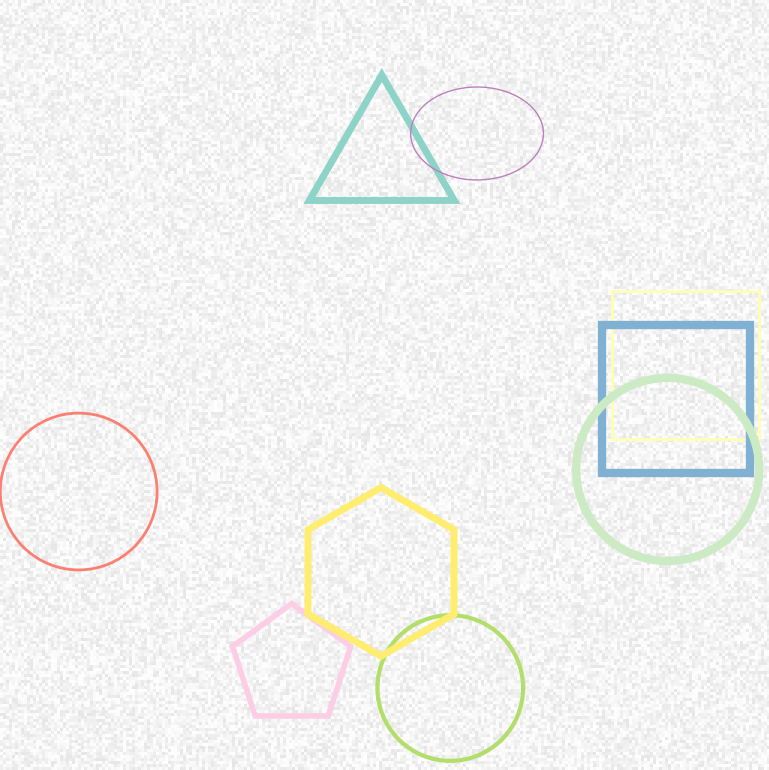[{"shape": "triangle", "thickness": 2.5, "radius": 0.54, "center": [0.496, 0.794]}, {"shape": "square", "thickness": 1, "radius": 0.48, "center": [0.891, 0.526]}, {"shape": "circle", "thickness": 1, "radius": 0.51, "center": [0.102, 0.362]}, {"shape": "square", "thickness": 3, "radius": 0.48, "center": [0.878, 0.482]}, {"shape": "circle", "thickness": 1.5, "radius": 0.47, "center": [0.585, 0.106]}, {"shape": "pentagon", "thickness": 2, "radius": 0.4, "center": [0.379, 0.135]}, {"shape": "oval", "thickness": 0.5, "radius": 0.43, "center": [0.62, 0.827]}, {"shape": "circle", "thickness": 3, "radius": 0.59, "center": [0.867, 0.39]}, {"shape": "hexagon", "thickness": 2.5, "radius": 0.55, "center": [0.495, 0.257]}]